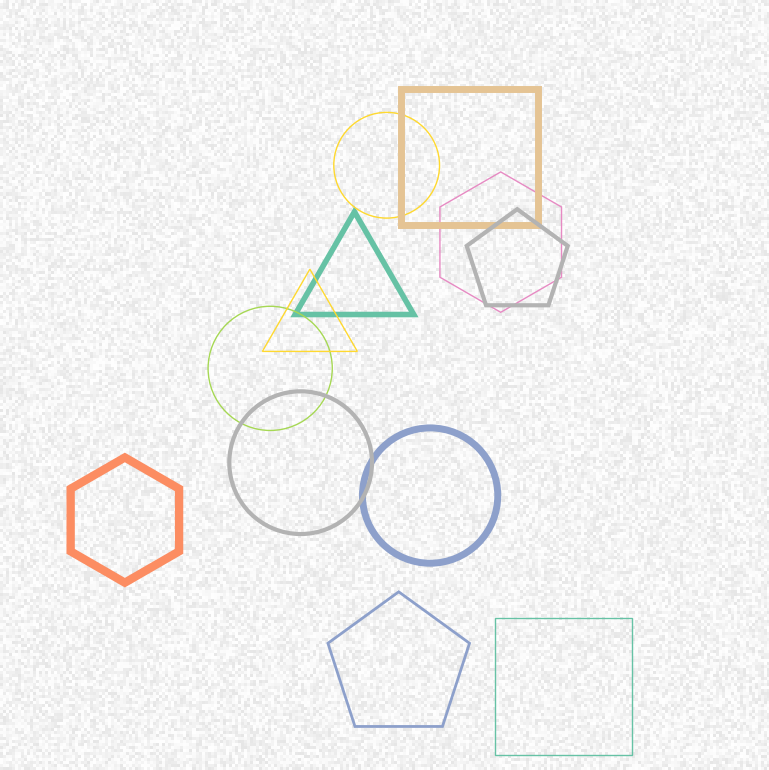[{"shape": "square", "thickness": 0.5, "radius": 0.44, "center": [0.732, 0.109]}, {"shape": "triangle", "thickness": 2, "radius": 0.44, "center": [0.46, 0.636]}, {"shape": "hexagon", "thickness": 3, "radius": 0.41, "center": [0.162, 0.325]}, {"shape": "pentagon", "thickness": 1, "radius": 0.48, "center": [0.518, 0.135]}, {"shape": "circle", "thickness": 2.5, "radius": 0.44, "center": [0.559, 0.356]}, {"shape": "hexagon", "thickness": 0.5, "radius": 0.46, "center": [0.65, 0.686]}, {"shape": "circle", "thickness": 0.5, "radius": 0.4, "center": [0.351, 0.522]}, {"shape": "circle", "thickness": 0.5, "radius": 0.34, "center": [0.502, 0.785]}, {"shape": "triangle", "thickness": 0.5, "radius": 0.36, "center": [0.402, 0.579]}, {"shape": "square", "thickness": 2.5, "radius": 0.44, "center": [0.609, 0.796]}, {"shape": "circle", "thickness": 1.5, "radius": 0.46, "center": [0.39, 0.399]}, {"shape": "pentagon", "thickness": 1.5, "radius": 0.34, "center": [0.672, 0.659]}]